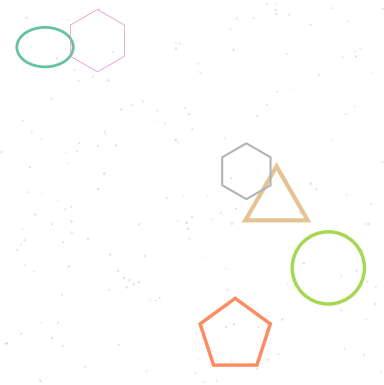[{"shape": "oval", "thickness": 2, "radius": 0.37, "center": [0.117, 0.878]}, {"shape": "pentagon", "thickness": 2.5, "radius": 0.48, "center": [0.611, 0.129]}, {"shape": "hexagon", "thickness": 0.5, "radius": 0.41, "center": [0.253, 0.894]}, {"shape": "circle", "thickness": 2.5, "radius": 0.47, "center": [0.853, 0.304]}, {"shape": "triangle", "thickness": 3, "radius": 0.47, "center": [0.718, 0.474]}, {"shape": "hexagon", "thickness": 1.5, "radius": 0.36, "center": [0.64, 0.555]}]